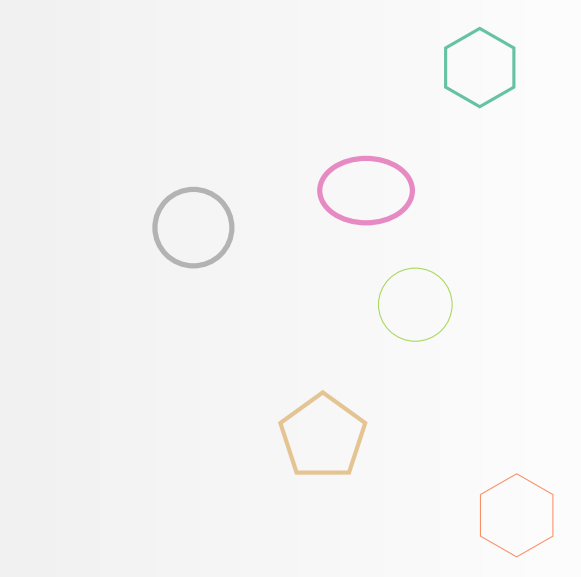[{"shape": "hexagon", "thickness": 1.5, "radius": 0.34, "center": [0.825, 0.882]}, {"shape": "hexagon", "thickness": 0.5, "radius": 0.36, "center": [0.889, 0.107]}, {"shape": "oval", "thickness": 2.5, "radius": 0.4, "center": [0.63, 0.669]}, {"shape": "circle", "thickness": 0.5, "radius": 0.32, "center": [0.714, 0.472]}, {"shape": "pentagon", "thickness": 2, "radius": 0.38, "center": [0.555, 0.243]}, {"shape": "circle", "thickness": 2.5, "radius": 0.33, "center": [0.333, 0.605]}]